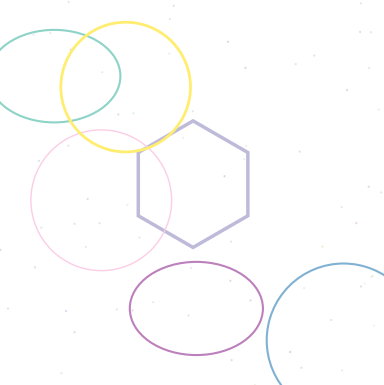[{"shape": "oval", "thickness": 1.5, "radius": 0.86, "center": [0.141, 0.802]}, {"shape": "hexagon", "thickness": 2.5, "radius": 0.82, "center": [0.501, 0.522]}, {"shape": "circle", "thickness": 1.5, "radius": 1.0, "center": [0.892, 0.116]}, {"shape": "circle", "thickness": 1, "radius": 0.91, "center": [0.263, 0.48]}, {"shape": "oval", "thickness": 1.5, "radius": 0.86, "center": [0.51, 0.199]}, {"shape": "circle", "thickness": 2, "radius": 0.84, "center": [0.326, 0.774]}]